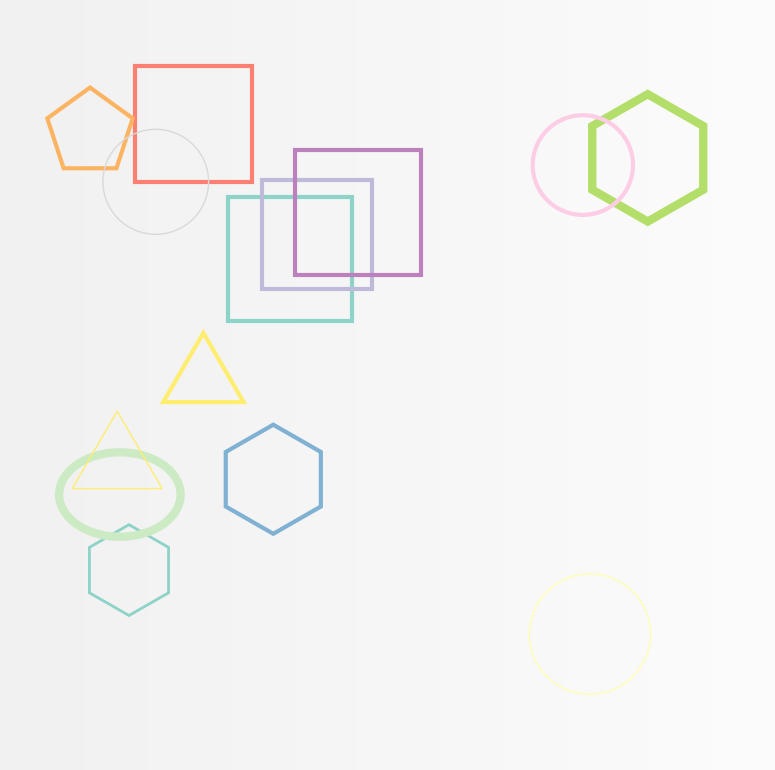[{"shape": "square", "thickness": 1.5, "radius": 0.4, "center": [0.374, 0.664]}, {"shape": "hexagon", "thickness": 1, "radius": 0.29, "center": [0.166, 0.26]}, {"shape": "circle", "thickness": 0.5, "radius": 0.39, "center": [0.761, 0.177]}, {"shape": "square", "thickness": 1.5, "radius": 0.35, "center": [0.409, 0.695]}, {"shape": "square", "thickness": 1.5, "radius": 0.38, "center": [0.25, 0.839]}, {"shape": "hexagon", "thickness": 1.5, "radius": 0.35, "center": [0.353, 0.378]}, {"shape": "pentagon", "thickness": 1.5, "radius": 0.29, "center": [0.116, 0.828]}, {"shape": "hexagon", "thickness": 3, "radius": 0.41, "center": [0.836, 0.795]}, {"shape": "circle", "thickness": 1.5, "radius": 0.32, "center": [0.752, 0.786]}, {"shape": "circle", "thickness": 0.5, "radius": 0.34, "center": [0.201, 0.764]}, {"shape": "square", "thickness": 1.5, "radius": 0.41, "center": [0.461, 0.725]}, {"shape": "oval", "thickness": 3, "radius": 0.39, "center": [0.155, 0.358]}, {"shape": "triangle", "thickness": 1.5, "radius": 0.3, "center": [0.262, 0.508]}, {"shape": "triangle", "thickness": 0.5, "radius": 0.33, "center": [0.151, 0.399]}]